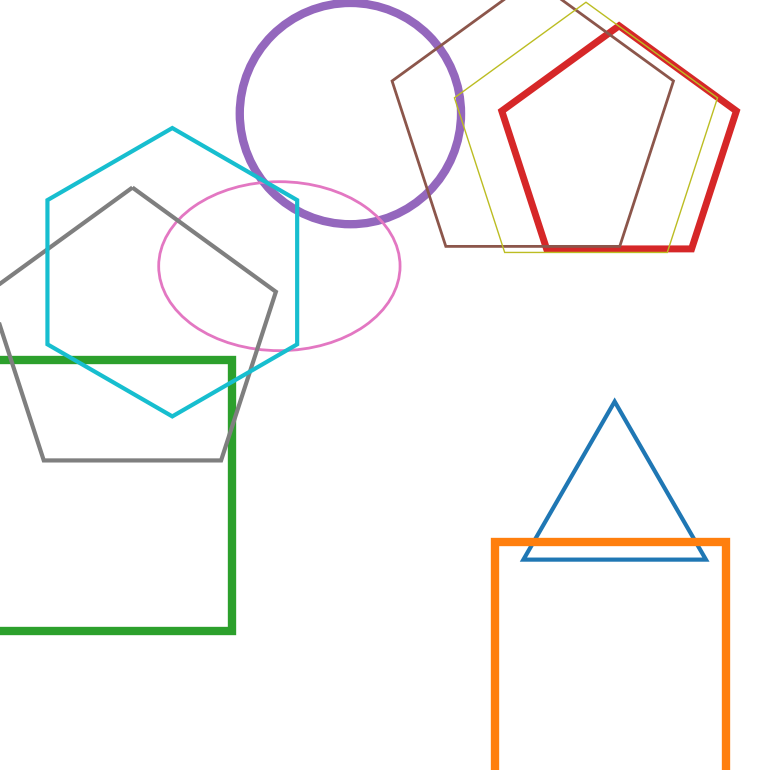[{"shape": "triangle", "thickness": 1.5, "radius": 0.68, "center": [0.798, 0.342]}, {"shape": "square", "thickness": 3, "radius": 0.75, "center": [0.792, 0.146]}, {"shape": "square", "thickness": 3, "radius": 0.88, "center": [0.125, 0.356]}, {"shape": "pentagon", "thickness": 2.5, "radius": 0.8, "center": [0.804, 0.806]}, {"shape": "circle", "thickness": 3, "radius": 0.72, "center": [0.455, 0.852]}, {"shape": "pentagon", "thickness": 1, "radius": 0.96, "center": [0.692, 0.835]}, {"shape": "oval", "thickness": 1, "radius": 0.78, "center": [0.363, 0.654]}, {"shape": "pentagon", "thickness": 1.5, "radius": 0.98, "center": [0.172, 0.561]}, {"shape": "pentagon", "thickness": 0.5, "radius": 0.9, "center": [0.761, 0.817]}, {"shape": "hexagon", "thickness": 1.5, "radius": 0.94, "center": [0.224, 0.646]}]